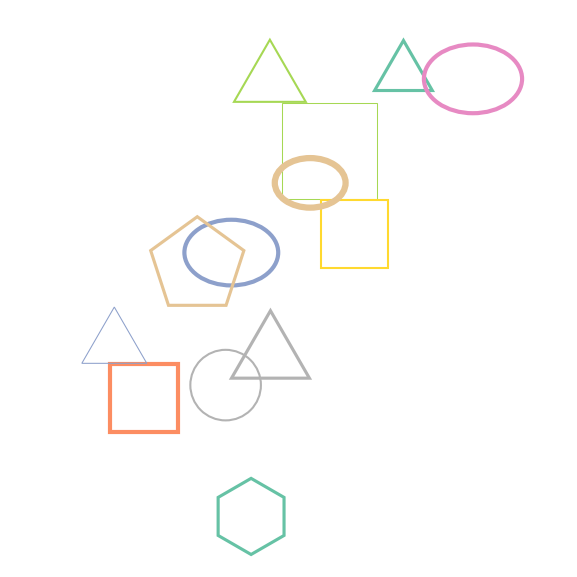[{"shape": "triangle", "thickness": 1.5, "radius": 0.29, "center": [0.699, 0.871]}, {"shape": "hexagon", "thickness": 1.5, "radius": 0.33, "center": [0.435, 0.105]}, {"shape": "square", "thickness": 2, "radius": 0.29, "center": [0.249, 0.31]}, {"shape": "oval", "thickness": 2, "radius": 0.41, "center": [0.401, 0.562]}, {"shape": "triangle", "thickness": 0.5, "radius": 0.32, "center": [0.198, 0.402]}, {"shape": "oval", "thickness": 2, "radius": 0.43, "center": [0.819, 0.863]}, {"shape": "triangle", "thickness": 1, "radius": 0.36, "center": [0.467, 0.859]}, {"shape": "square", "thickness": 0.5, "radius": 0.41, "center": [0.571, 0.738]}, {"shape": "square", "thickness": 1, "radius": 0.29, "center": [0.614, 0.594]}, {"shape": "pentagon", "thickness": 1.5, "radius": 0.42, "center": [0.342, 0.539]}, {"shape": "oval", "thickness": 3, "radius": 0.31, "center": [0.537, 0.682]}, {"shape": "triangle", "thickness": 1.5, "radius": 0.39, "center": [0.468, 0.383]}, {"shape": "circle", "thickness": 1, "radius": 0.31, "center": [0.391, 0.332]}]